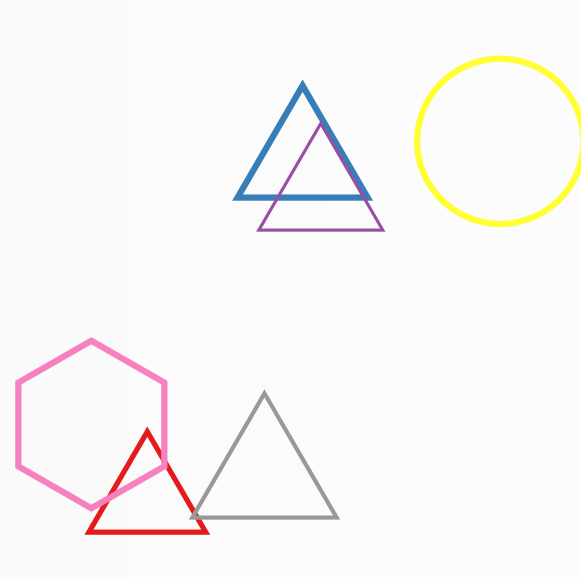[{"shape": "triangle", "thickness": 2.5, "radius": 0.58, "center": [0.253, 0.136]}, {"shape": "triangle", "thickness": 3, "radius": 0.65, "center": [0.521, 0.722]}, {"shape": "triangle", "thickness": 1.5, "radius": 0.62, "center": [0.552, 0.662]}, {"shape": "circle", "thickness": 3, "radius": 0.72, "center": [0.861, 0.754]}, {"shape": "hexagon", "thickness": 3, "radius": 0.73, "center": [0.157, 0.264]}, {"shape": "triangle", "thickness": 2, "radius": 0.72, "center": [0.455, 0.175]}]